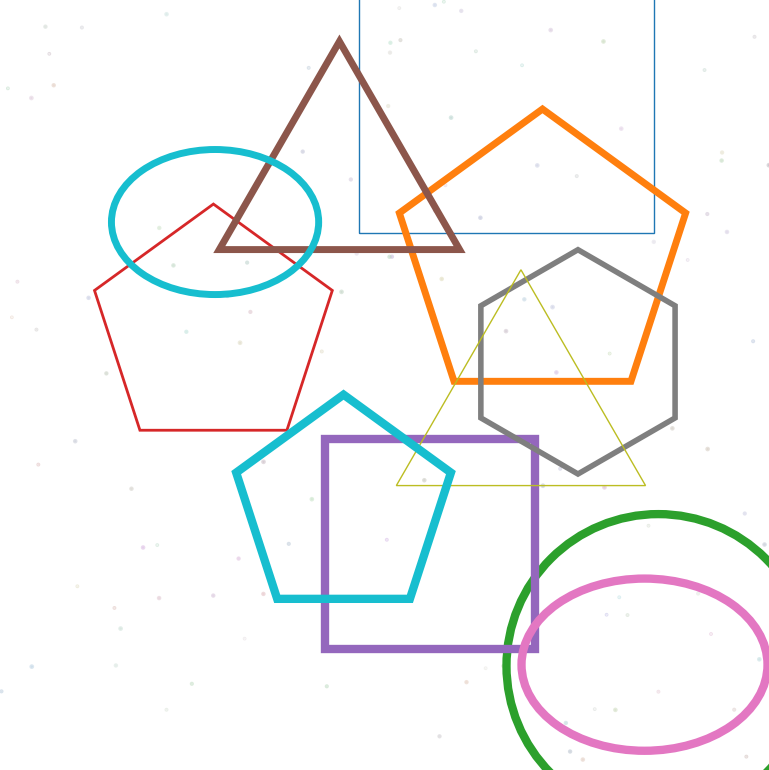[{"shape": "square", "thickness": 0.5, "radius": 0.96, "center": [0.658, 0.888]}, {"shape": "pentagon", "thickness": 2.5, "radius": 0.98, "center": [0.705, 0.663]}, {"shape": "circle", "thickness": 3, "radius": 0.99, "center": [0.855, 0.135]}, {"shape": "pentagon", "thickness": 1, "radius": 0.81, "center": [0.277, 0.573]}, {"shape": "square", "thickness": 3, "radius": 0.68, "center": [0.559, 0.294]}, {"shape": "triangle", "thickness": 2.5, "radius": 0.9, "center": [0.441, 0.766]}, {"shape": "oval", "thickness": 3, "radius": 0.8, "center": [0.837, 0.137]}, {"shape": "hexagon", "thickness": 2, "radius": 0.73, "center": [0.751, 0.53]}, {"shape": "triangle", "thickness": 0.5, "radius": 0.93, "center": [0.677, 0.463]}, {"shape": "oval", "thickness": 2.5, "radius": 0.67, "center": [0.279, 0.712]}, {"shape": "pentagon", "thickness": 3, "radius": 0.73, "center": [0.446, 0.341]}]